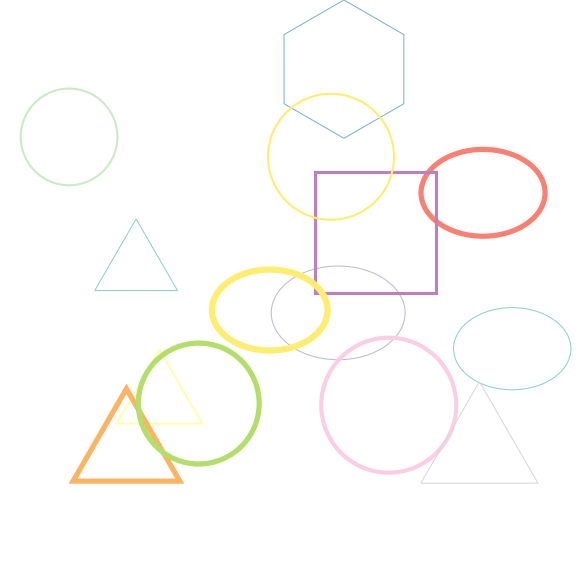[{"shape": "oval", "thickness": 0.5, "radius": 0.51, "center": [0.887, 0.395]}, {"shape": "triangle", "thickness": 0.5, "radius": 0.41, "center": [0.236, 0.537]}, {"shape": "triangle", "thickness": 1, "radius": 0.43, "center": [0.276, 0.308]}, {"shape": "oval", "thickness": 0.5, "radius": 0.58, "center": [0.586, 0.457]}, {"shape": "oval", "thickness": 2.5, "radius": 0.54, "center": [0.836, 0.665]}, {"shape": "hexagon", "thickness": 0.5, "radius": 0.6, "center": [0.596, 0.879]}, {"shape": "triangle", "thickness": 2.5, "radius": 0.53, "center": [0.219, 0.219]}, {"shape": "circle", "thickness": 2.5, "radius": 0.52, "center": [0.344, 0.3]}, {"shape": "circle", "thickness": 2, "radius": 0.58, "center": [0.673, 0.298]}, {"shape": "triangle", "thickness": 0.5, "radius": 0.59, "center": [0.83, 0.221]}, {"shape": "square", "thickness": 1.5, "radius": 0.53, "center": [0.65, 0.597]}, {"shape": "circle", "thickness": 1, "radius": 0.42, "center": [0.12, 0.762]}, {"shape": "oval", "thickness": 3, "radius": 0.5, "center": [0.467, 0.462]}, {"shape": "circle", "thickness": 1, "radius": 0.55, "center": [0.573, 0.728]}]